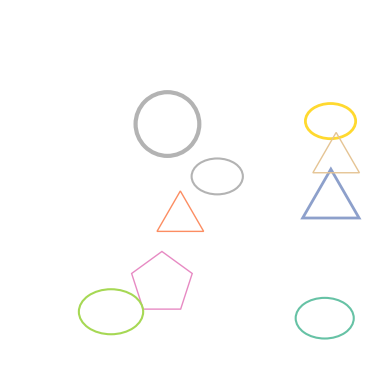[{"shape": "oval", "thickness": 1.5, "radius": 0.38, "center": [0.843, 0.174]}, {"shape": "triangle", "thickness": 1, "radius": 0.35, "center": [0.468, 0.434]}, {"shape": "triangle", "thickness": 2, "radius": 0.42, "center": [0.859, 0.476]}, {"shape": "pentagon", "thickness": 1, "radius": 0.41, "center": [0.421, 0.264]}, {"shape": "oval", "thickness": 1.5, "radius": 0.42, "center": [0.288, 0.19]}, {"shape": "oval", "thickness": 2, "radius": 0.33, "center": [0.859, 0.685]}, {"shape": "triangle", "thickness": 1, "radius": 0.35, "center": [0.873, 0.586]}, {"shape": "oval", "thickness": 1.5, "radius": 0.33, "center": [0.564, 0.542]}, {"shape": "circle", "thickness": 3, "radius": 0.41, "center": [0.435, 0.678]}]